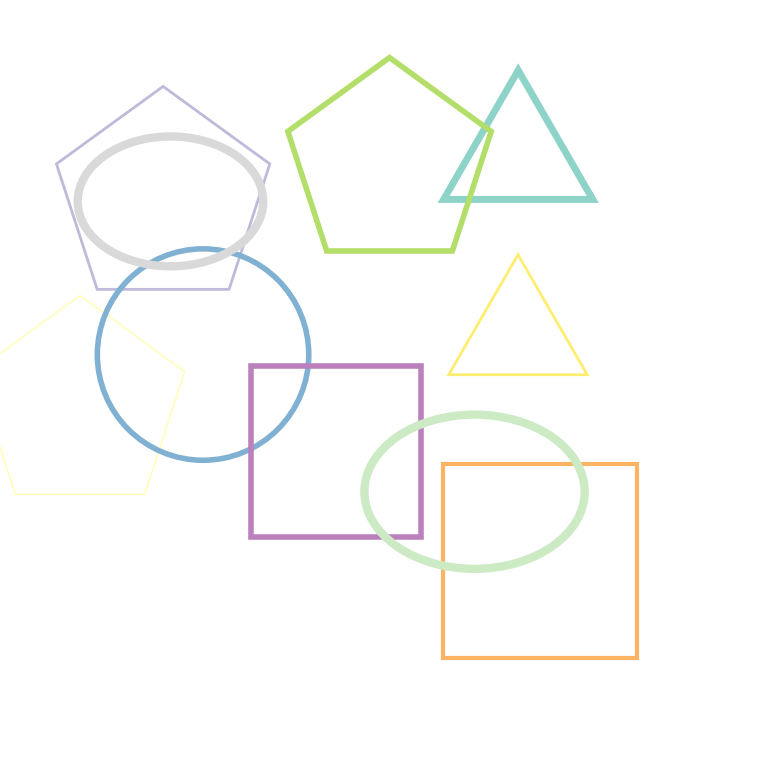[{"shape": "triangle", "thickness": 2.5, "radius": 0.56, "center": [0.673, 0.797]}, {"shape": "pentagon", "thickness": 0.5, "radius": 0.71, "center": [0.104, 0.473]}, {"shape": "pentagon", "thickness": 1, "radius": 0.73, "center": [0.212, 0.742]}, {"shape": "circle", "thickness": 2, "radius": 0.69, "center": [0.264, 0.54]}, {"shape": "square", "thickness": 1.5, "radius": 0.63, "center": [0.701, 0.271]}, {"shape": "pentagon", "thickness": 2, "radius": 0.69, "center": [0.506, 0.786]}, {"shape": "oval", "thickness": 3, "radius": 0.6, "center": [0.221, 0.738]}, {"shape": "square", "thickness": 2, "radius": 0.55, "center": [0.436, 0.414]}, {"shape": "oval", "thickness": 3, "radius": 0.72, "center": [0.616, 0.361]}, {"shape": "triangle", "thickness": 1, "radius": 0.52, "center": [0.673, 0.565]}]